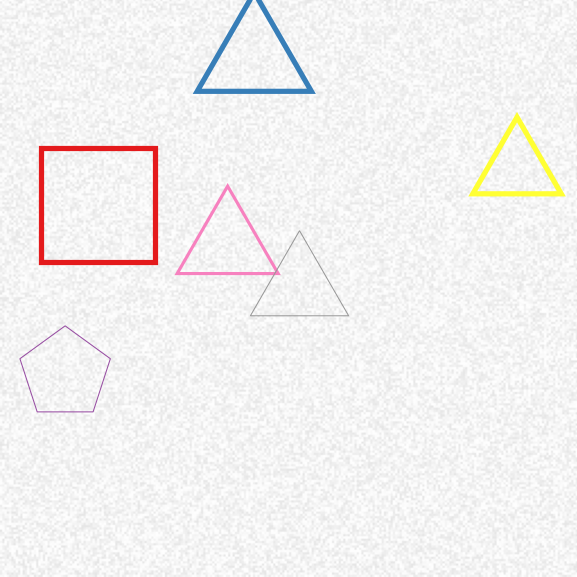[{"shape": "square", "thickness": 2.5, "radius": 0.49, "center": [0.17, 0.644]}, {"shape": "triangle", "thickness": 2.5, "radius": 0.57, "center": [0.44, 0.898]}, {"shape": "pentagon", "thickness": 0.5, "radius": 0.41, "center": [0.113, 0.353]}, {"shape": "triangle", "thickness": 2.5, "radius": 0.44, "center": [0.895, 0.708]}, {"shape": "triangle", "thickness": 1.5, "radius": 0.5, "center": [0.394, 0.576]}, {"shape": "triangle", "thickness": 0.5, "radius": 0.49, "center": [0.519, 0.501]}]